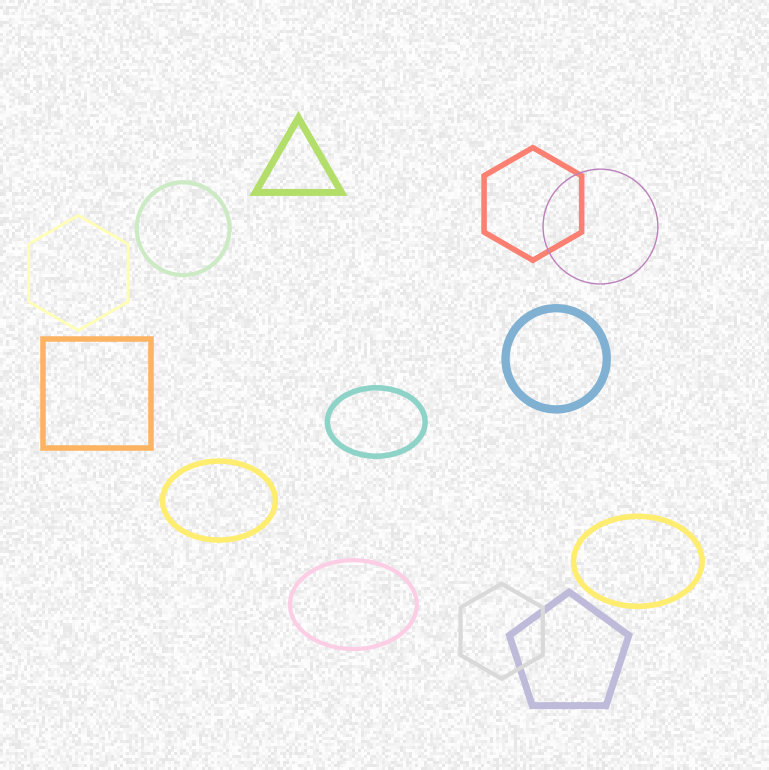[{"shape": "oval", "thickness": 2, "radius": 0.32, "center": [0.489, 0.452]}, {"shape": "hexagon", "thickness": 1, "radius": 0.37, "center": [0.102, 0.646]}, {"shape": "pentagon", "thickness": 2.5, "radius": 0.41, "center": [0.739, 0.15]}, {"shape": "hexagon", "thickness": 2, "radius": 0.37, "center": [0.692, 0.735]}, {"shape": "circle", "thickness": 3, "radius": 0.33, "center": [0.722, 0.534]}, {"shape": "square", "thickness": 2, "radius": 0.35, "center": [0.126, 0.489]}, {"shape": "triangle", "thickness": 2.5, "radius": 0.32, "center": [0.388, 0.782]}, {"shape": "oval", "thickness": 1.5, "radius": 0.41, "center": [0.459, 0.215]}, {"shape": "hexagon", "thickness": 1.5, "radius": 0.31, "center": [0.652, 0.18]}, {"shape": "circle", "thickness": 0.5, "radius": 0.37, "center": [0.78, 0.706]}, {"shape": "circle", "thickness": 1.5, "radius": 0.3, "center": [0.238, 0.703]}, {"shape": "oval", "thickness": 2, "radius": 0.42, "center": [0.828, 0.271]}, {"shape": "oval", "thickness": 2, "radius": 0.37, "center": [0.284, 0.35]}]